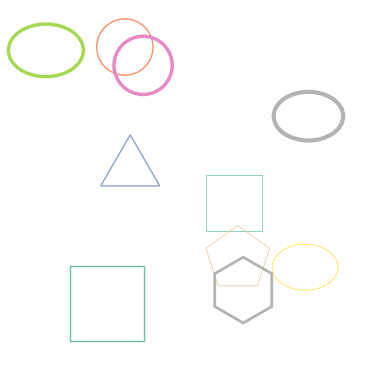[{"shape": "square", "thickness": 1, "radius": 0.48, "center": [0.277, 0.212]}, {"shape": "square", "thickness": 0.5, "radius": 0.36, "center": [0.608, 0.472]}, {"shape": "circle", "thickness": 1, "radius": 0.37, "center": [0.324, 0.878]}, {"shape": "triangle", "thickness": 1, "radius": 0.44, "center": [0.338, 0.561]}, {"shape": "circle", "thickness": 2.5, "radius": 0.38, "center": [0.372, 0.83]}, {"shape": "oval", "thickness": 2.5, "radius": 0.49, "center": [0.119, 0.869]}, {"shape": "oval", "thickness": 0.5, "radius": 0.43, "center": [0.792, 0.306]}, {"shape": "pentagon", "thickness": 0.5, "radius": 0.43, "center": [0.618, 0.328]}, {"shape": "hexagon", "thickness": 2, "radius": 0.43, "center": [0.632, 0.247]}, {"shape": "oval", "thickness": 3, "radius": 0.45, "center": [0.801, 0.698]}]